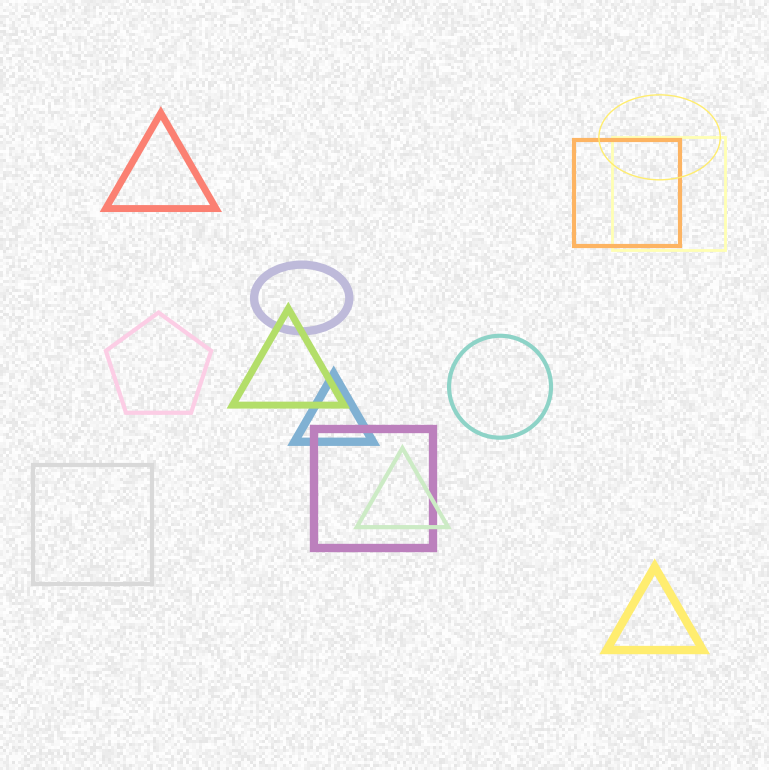[{"shape": "circle", "thickness": 1.5, "radius": 0.33, "center": [0.649, 0.498]}, {"shape": "square", "thickness": 1, "radius": 0.37, "center": [0.868, 0.748]}, {"shape": "oval", "thickness": 3, "radius": 0.31, "center": [0.392, 0.613]}, {"shape": "triangle", "thickness": 2.5, "radius": 0.41, "center": [0.209, 0.771]}, {"shape": "triangle", "thickness": 3, "radius": 0.29, "center": [0.433, 0.456]}, {"shape": "square", "thickness": 1.5, "radius": 0.34, "center": [0.814, 0.75]}, {"shape": "triangle", "thickness": 2.5, "radius": 0.42, "center": [0.374, 0.516]}, {"shape": "pentagon", "thickness": 1.5, "radius": 0.36, "center": [0.206, 0.522]}, {"shape": "square", "thickness": 1.5, "radius": 0.39, "center": [0.12, 0.319]}, {"shape": "square", "thickness": 3, "radius": 0.39, "center": [0.486, 0.366]}, {"shape": "triangle", "thickness": 1.5, "radius": 0.34, "center": [0.523, 0.35]}, {"shape": "oval", "thickness": 0.5, "radius": 0.39, "center": [0.857, 0.822]}, {"shape": "triangle", "thickness": 3, "radius": 0.36, "center": [0.85, 0.192]}]